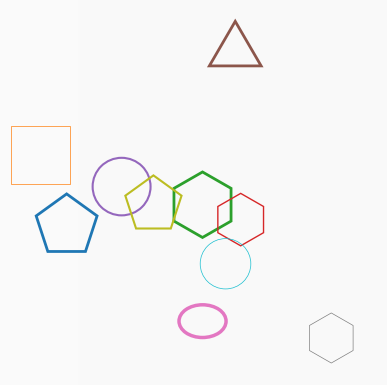[{"shape": "pentagon", "thickness": 2, "radius": 0.41, "center": [0.172, 0.414]}, {"shape": "square", "thickness": 0.5, "radius": 0.38, "center": [0.104, 0.597]}, {"shape": "hexagon", "thickness": 2, "radius": 0.43, "center": [0.523, 0.468]}, {"shape": "hexagon", "thickness": 1, "radius": 0.34, "center": [0.621, 0.43]}, {"shape": "circle", "thickness": 1.5, "radius": 0.37, "center": [0.314, 0.515]}, {"shape": "triangle", "thickness": 2, "radius": 0.39, "center": [0.607, 0.867]}, {"shape": "oval", "thickness": 2.5, "radius": 0.3, "center": [0.523, 0.166]}, {"shape": "hexagon", "thickness": 0.5, "radius": 0.33, "center": [0.855, 0.122]}, {"shape": "pentagon", "thickness": 1.5, "radius": 0.38, "center": [0.396, 0.468]}, {"shape": "circle", "thickness": 0.5, "radius": 0.33, "center": [0.582, 0.315]}]